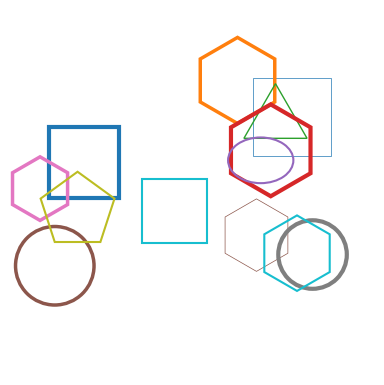[{"shape": "square", "thickness": 3, "radius": 0.46, "center": [0.218, 0.578]}, {"shape": "square", "thickness": 0.5, "radius": 0.5, "center": [0.759, 0.696]}, {"shape": "hexagon", "thickness": 2.5, "radius": 0.56, "center": [0.617, 0.791]}, {"shape": "triangle", "thickness": 1, "radius": 0.47, "center": [0.716, 0.688]}, {"shape": "hexagon", "thickness": 3, "radius": 0.6, "center": [0.703, 0.61]}, {"shape": "oval", "thickness": 1.5, "radius": 0.42, "center": [0.677, 0.584]}, {"shape": "hexagon", "thickness": 0.5, "radius": 0.47, "center": [0.666, 0.389]}, {"shape": "circle", "thickness": 2.5, "radius": 0.51, "center": [0.142, 0.31]}, {"shape": "hexagon", "thickness": 2.5, "radius": 0.41, "center": [0.104, 0.51]}, {"shape": "circle", "thickness": 3, "radius": 0.45, "center": [0.812, 0.339]}, {"shape": "pentagon", "thickness": 1.5, "radius": 0.5, "center": [0.201, 0.453]}, {"shape": "hexagon", "thickness": 1.5, "radius": 0.49, "center": [0.771, 0.342]}, {"shape": "square", "thickness": 1.5, "radius": 0.42, "center": [0.453, 0.452]}]